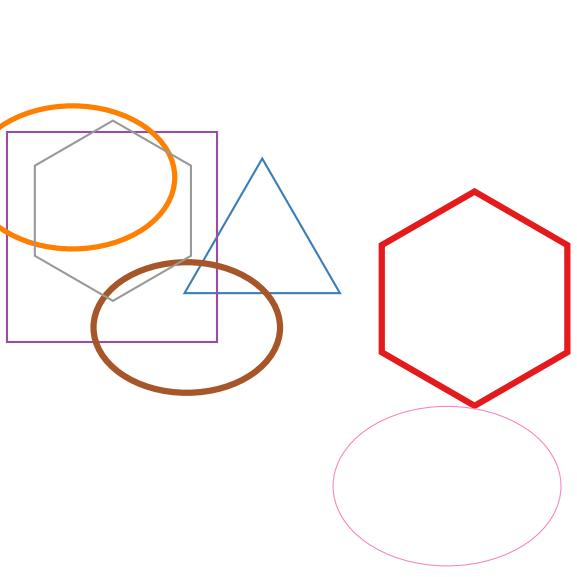[{"shape": "hexagon", "thickness": 3, "radius": 0.93, "center": [0.822, 0.482]}, {"shape": "triangle", "thickness": 1, "radius": 0.78, "center": [0.454, 0.569]}, {"shape": "square", "thickness": 1, "radius": 0.91, "center": [0.194, 0.589]}, {"shape": "oval", "thickness": 2.5, "radius": 0.88, "center": [0.126, 0.692]}, {"shape": "oval", "thickness": 3, "radius": 0.81, "center": [0.323, 0.432]}, {"shape": "oval", "thickness": 0.5, "radius": 0.99, "center": [0.774, 0.157]}, {"shape": "hexagon", "thickness": 1, "radius": 0.78, "center": [0.196, 0.634]}]